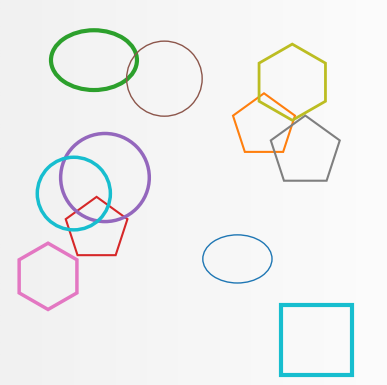[{"shape": "oval", "thickness": 1, "radius": 0.45, "center": [0.613, 0.327]}, {"shape": "pentagon", "thickness": 1.5, "radius": 0.42, "center": [0.681, 0.674]}, {"shape": "oval", "thickness": 3, "radius": 0.55, "center": [0.242, 0.844]}, {"shape": "pentagon", "thickness": 1.5, "radius": 0.42, "center": [0.249, 0.405]}, {"shape": "circle", "thickness": 2.5, "radius": 0.57, "center": [0.271, 0.539]}, {"shape": "circle", "thickness": 1, "radius": 0.49, "center": [0.424, 0.796]}, {"shape": "hexagon", "thickness": 2.5, "radius": 0.43, "center": [0.124, 0.282]}, {"shape": "pentagon", "thickness": 1.5, "radius": 0.47, "center": [0.788, 0.606]}, {"shape": "hexagon", "thickness": 2, "radius": 0.49, "center": [0.754, 0.786]}, {"shape": "circle", "thickness": 2.5, "radius": 0.47, "center": [0.191, 0.497]}, {"shape": "square", "thickness": 3, "radius": 0.45, "center": [0.816, 0.118]}]